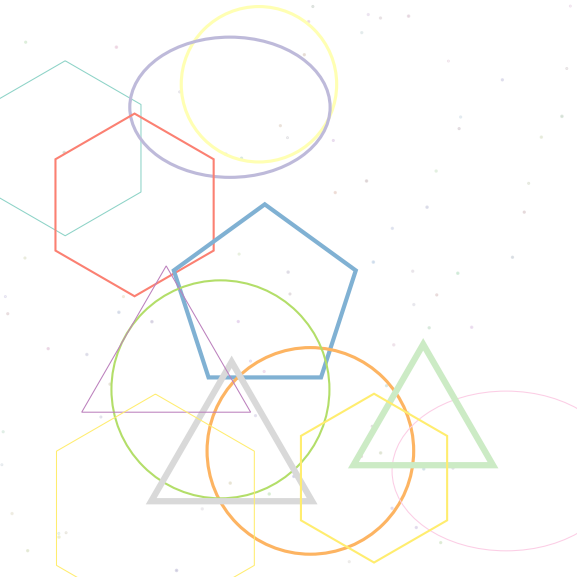[{"shape": "hexagon", "thickness": 0.5, "radius": 0.76, "center": [0.113, 0.742]}, {"shape": "circle", "thickness": 1.5, "radius": 0.67, "center": [0.448, 0.853]}, {"shape": "oval", "thickness": 1.5, "radius": 0.87, "center": [0.398, 0.813]}, {"shape": "hexagon", "thickness": 1, "radius": 0.79, "center": [0.233, 0.644]}, {"shape": "pentagon", "thickness": 2, "radius": 0.83, "center": [0.458, 0.48]}, {"shape": "circle", "thickness": 1.5, "radius": 0.89, "center": [0.537, 0.218]}, {"shape": "circle", "thickness": 1, "radius": 0.94, "center": [0.382, 0.325]}, {"shape": "oval", "thickness": 0.5, "radius": 0.99, "center": [0.876, 0.184]}, {"shape": "triangle", "thickness": 3, "radius": 0.8, "center": [0.401, 0.212]}, {"shape": "triangle", "thickness": 0.5, "radius": 0.84, "center": [0.288, 0.37]}, {"shape": "triangle", "thickness": 3, "radius": 0.7, "center": [0.733, 0.263]}, {"shape": "hexagon", "thickness": 1, "radius": 0.73, "center": [0.648, 0.171]}, {"shape": "hexagon", "thickness": 0.5, "radius": 0.99, "center": [0.269, 0.119]}]